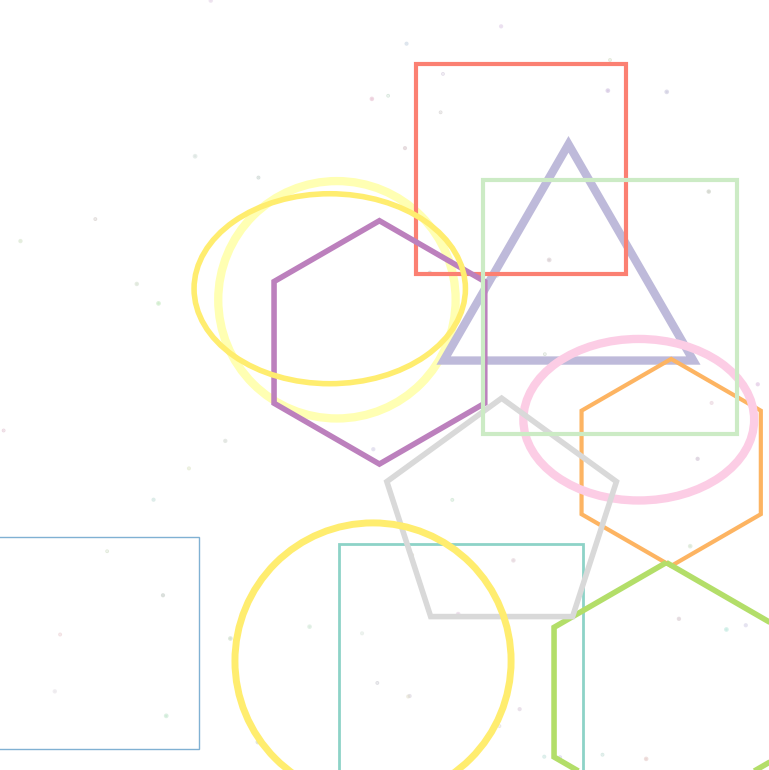[{"shape": "square", "thickness": 1, "radius": 0.79, "center": [0.599, 0.134]}, {"shape": "circle", "thickness": 3, "radius": 0.77, "center": [0.438, 0.611]}, {"shape": "triangle", "thickness": 3, "radius": 0.94, "center": [0.738, 0.625]}, {"shape": "square", "thickness": 1.5, "radius": 0.68, "center": [0.676, 0.781]}, {"shape": "square", "thickness": 0.5, "radius": 0.69, "center": [0.121, 0.165]}, {"shape": "hexagon", "thickness": 1.5, "radius": 0.67, "center": [0.872, 0.399]}, {"shape": "hexagon", "thickness": 2, "radius": 0.84, "center": [0.865, 0.101]}, {"shape": "oval", "thickness": 3, "radius": 0.75, "center": [0.83, 0.455]}, {"shape": "pentagon", "thickness": 2, "radius": 0.78, "center": [0.651, 0.326]}, {"shape": "hexagon", "thickness": 2, "radius": 0.79, "center": [0.493, 0.555]}, {"shape": "square", "thickness": 1.5, "radius": 0.83, "center": [0.792, 0.601]}, {"shape": "circle", "thickness": 2.5, "radius": 0.9, "center": [0.484, 0.142]}, {"shape": "oval", "thickness": 2, "radius": 0.88, "center": [0.428, 0.625]}]